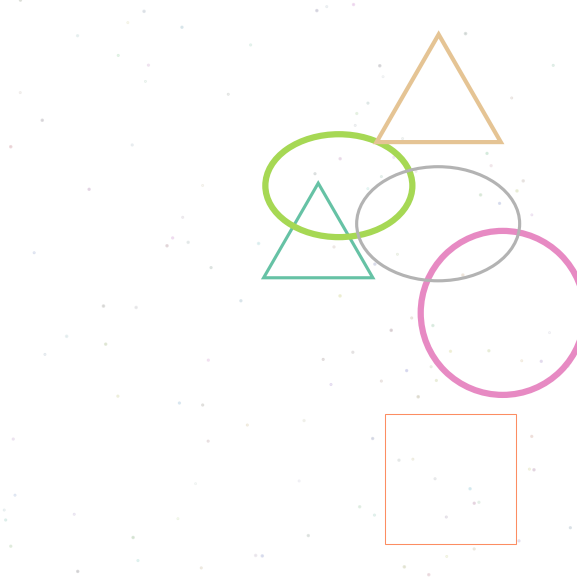[{"shape": "triangle", "thickness": 1.5, "radius": 0.55, "center": [0.551, 0.573]}, {"shape": "square", "thickness": 0.5, "radius": 0.57, "center": [0.78, 0.17]}, {"shape": "circle", "thickness": 3, "radius": 0.71, "center": [0.871, 0.457]}, {"shape": "oval", "thickness": 3, "radius": 0.64, "center": [0.587, 0.678]}, {"shape": "triangle", "thickness": 2, "radius": 0.62, "center": [0.76, 0.815]}, {"shape": "oval", "thickness": 1.5, "radius": 0.71, "center": [0.759, 0.612]}]